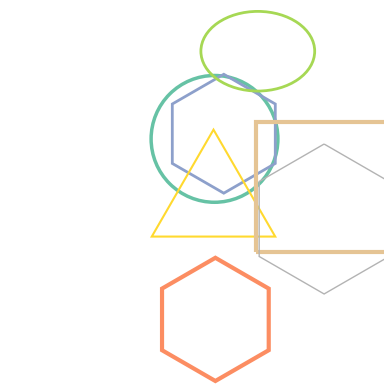[{"shape": "circle", "thickness": 2.5, "radius": 0.82, "center": [0.557, 0.639]}, {"shape": "hexagon", "thickness": 3, "radius": 0.8, "center": [0.559, 0.17]}, {"shape": "hexagon", "thickness": 2, "radius": 0.77, "center": [0.581, 0.653]}, {"shape": "oval", "thickness": 2, "radius": 0.74, "center": [0.67, 0.867]}, {"shape": "triangle", "thickness": 1.5, "radius": 0.93, "center": [0.555, 0.478]}, {"shape": "square", "thickness": 3, "radius": 0.85, "center": [0.834, 0.515]}, {"shape": "hexagon", "thickness": 1, "radius": 0.97, "center": [0.842, 0.431]}]